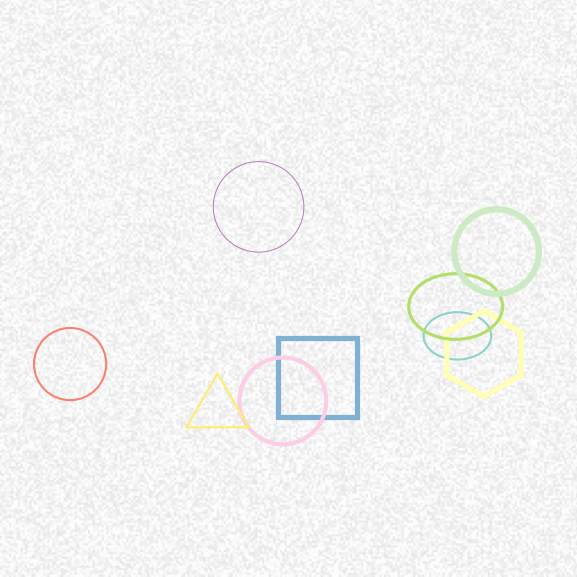[{"shape": "oval", "thickness": 1, "radius": 0.29, "center": [0.792, 0.418]}, {"shape": "hexagon", "thickness": 2.5, "radius": 0.37, "center": [0.838, 0.387]}, {"shape": "circle", "thickness": 1, "radius": 0.31, "center": [0.121, 0.369]}, {"shape": "square", "thickness": 2.5, "radius": 0.34, "center": [0.55, 0.345]}, {"shape": "oval", "thickness": 1.5, "radius": 0.41, "center": [0.789, 0.468]}, {"shape": "circle", "thickness": 2, "radius": 0.38, "center": [0.49, 0.305]}, {"shape": "circle", "thickness": 0.5, "radius": 0.39, "center": [0.448, 0.641]}, {"shape": "circle", "thickness": 3, "radius": 0.37, "center": [0.86, 0.564]}, {"shape": "triangle", "thickness": 1, "radius": 0.31, "center": [0.377, 0.29]}]